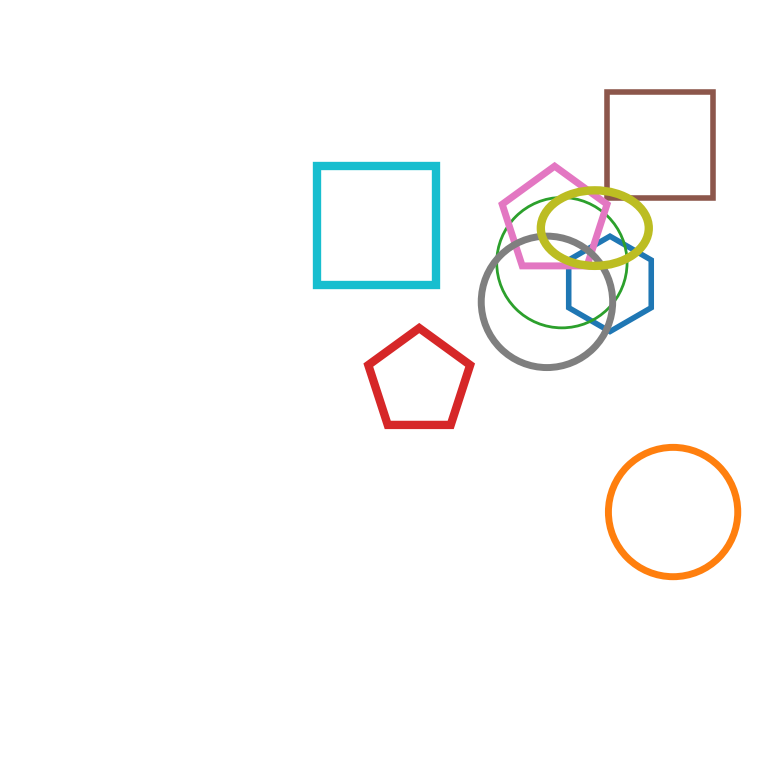[{"shape": "hexagon", "thickness": 2, "radius": 0.31, "center": [0.792, 0.631]}, {"shape": "circle", "thickness": 2.5, "radius": 0.42, "center": [0.874, 0.335]}, {"shape": "circle", "thickness": 1, "radius": 0.42, "center": [0.73, 0.659]}, {"shape": "pentagon", "thickness": 3, "radius": 0.35, "center": [0.544, 0.504]}, {"shape": "square", "thickness": 2, "radius": 0.35, "center": [0.857, 0.812]}, {"shape": "pentagon", "thickness": 2.5, "radius": 0.36, "center": [0.72, 0.713]}, {"shape": "circle", "thickness": 2.5, "radius": 0.43, "center": [0.71, 0.608]}, {"shape": "oval", "thickness": 3, "radius": 0.35, "center": [0.772, 0.704]}, {"shape": "square", "thickness": 3, "radius": 0.39, "center": [0.489, 0.707]}]